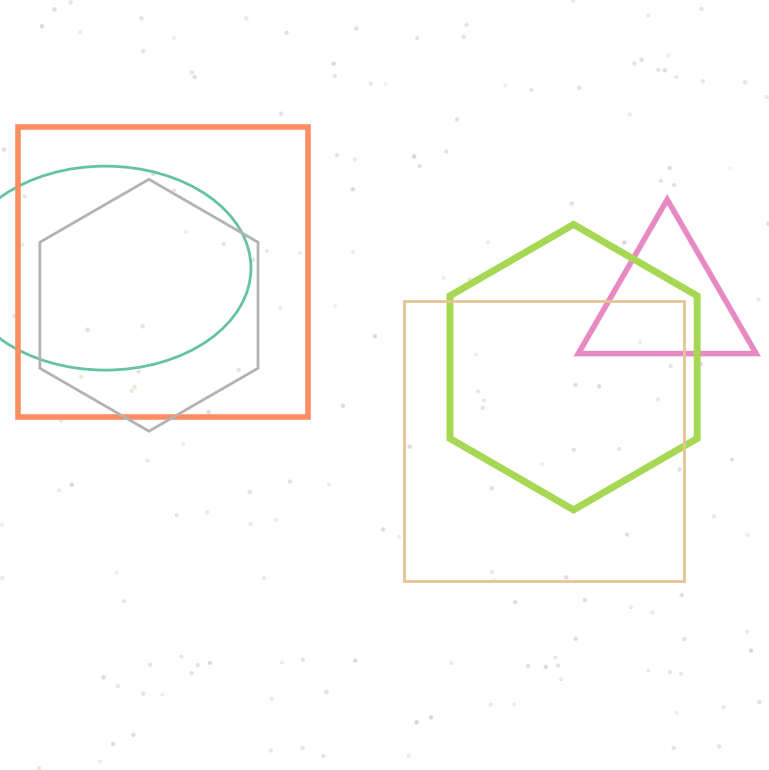[{"shape": "oval", "thickness": 1, "radius": 0.95, "center": [0.137, 0.652]}, {"shape": "square", "thickness": 2, "radius": 0.94, "center": [0.211, 0.646]}, {"shape": "triangle", "thickness": 2, "radius": 0.67, "center": [0.867, 0.607]}, {"shape": "hexagon", "thickness": 2.5, "radius": 0.93, "center": [0.745, 0.523]}, {"shape": "square", "thickness": 1, "radius": 0.91, "center": [0.706, 0.427]}, {"shape": "hexagon", "thickness": 1, "radius": 0.82, "center": [0.193, 0.604]}]